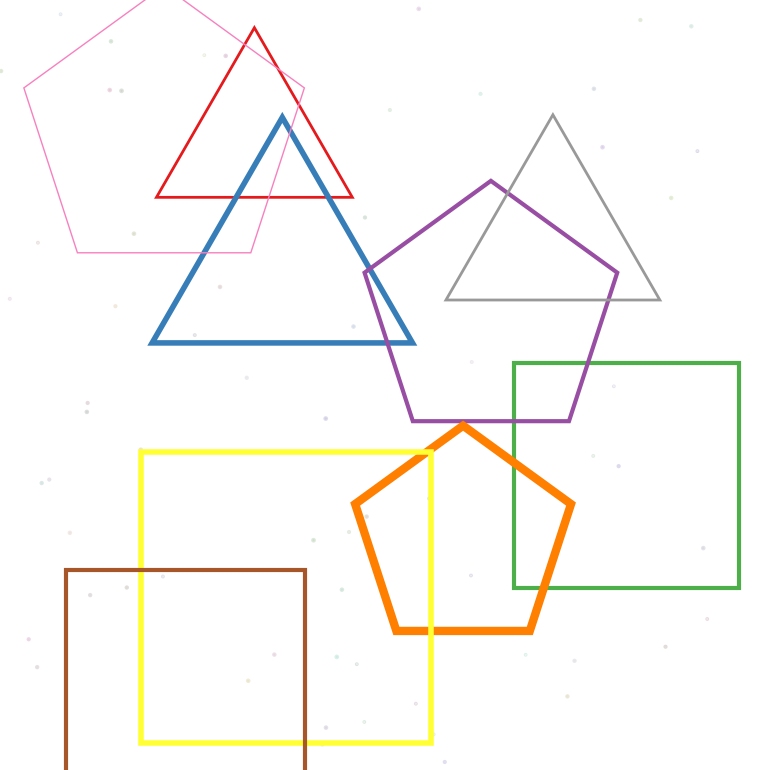[{"shape": "triangle", "thickness": 1, "radius": 0.73, "center": [0.33, 0.817]}, {"shape": "triangle", "thickness": 2, "radius": 0.98, "center": [0.367, 0.652]}, {"shape": "square", "thickness": 1.5, "radius": 0.73, "center": [0.814, 0.383]}, {"shape": "pentagon", "thickness": 1.5, "radius": 0.86, "center": [0.638, 0.593]}, {"shape": "pentagon", "thickness": 3, "radius": 0.74, "center": [0.601, 0.3]}, {"shape": "square", "thickness": 2, "radius": 0.94, "center": [0.372, 0.224]}, {"shape": "square", "thickness": 1.5, "radius": 0.77, "center": [0.241, 0.105]}, {"shape": "pentagon", "thickness": 0.5, "radius": 0.96, "center": [0.213, 0.827]}, {"shape": "triangle", "thickness": 1, "radius": 0.8, "center": [0.718, 0.691]}]